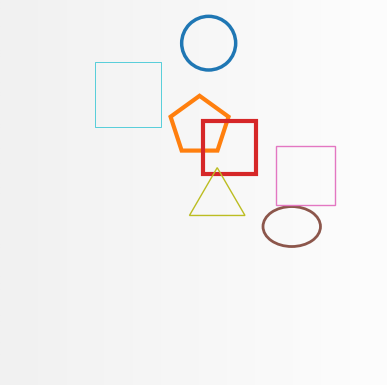[{"shape": "circle", "thickness": 2.5, "radius": 0.35, "center": [0.539, 0.888]}, {"shape": "pentagon", "thickness": 3, "radius": 0.39, "center": [0.515, 0.672]}, {"shape": "square", "thickness": 3, "radius": 0.34, "center": [0.593, 0.617]}, {"shape": "oval", "thickness": 2, "radius": 0.37, "center": [0.753, 0.412]}, {"shape": "square", "thickness": 1, "radius": 0.38, "center": [0.789, 0.545]}, {"shape": "triangle", "thickness": 1, "radius": 0.41, "center": [0.561, 0.482]}, {"shape": "square", "thickness": 0.5, "radius": 0.42, "center": [0.33, 0.755]}]